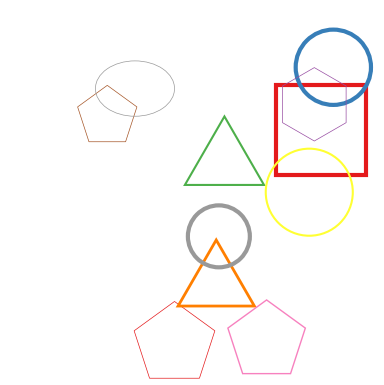[{"shape": "pentagon", "thickness": 0.5, "radius": 0.55, "center": [0.453, 0.107]}, {"shape": "square", "thickness": 3, "radius": 0.58, "center": [0.833, 0.662]}, {"shape": "circle", "thickness": 3, "radius": 0.49, "center": [0.866, 0.825]}, {"shape": "triangle", "thickness": 1.5, "radius": 0.59, "center": [0.583, 0.579]}, {"shape": "hexagon", "thickness": 0.5, "radius": 0.48, "center": [0.816, 0.729]}, {"shape": "triangle", "thickness": 2, "radius": 0.57, "center": [0.562, 0.262]}, {"shape": "circle", "thickness": 1.5, "radius": 0.57, "center": [0.803, 0.501]}, {"shape": "pentagon", "thickness": 0.5, "radius": 0.4, "center": [0.279, 0.697]}, {"shape": "pentagon", "thickness": 1, "radius": 0.53, "center": [0.692, 0.115]}, {"shape": "oval", "thickness": 0.5, "radius": 0.51, "center": [0.351, 0.77]}, {"shape": "circle", "thickness": 3, "radius": 0.4, "center": [0.568, 0.386]}]